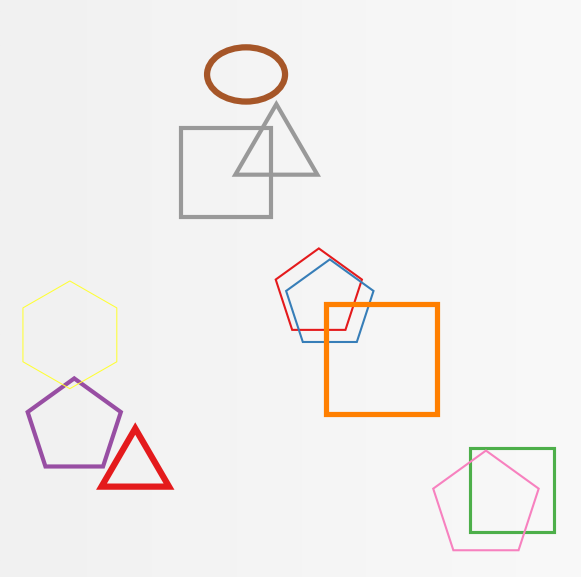[{"shape": "pentagon", "thickness": 1, "radius": 0.39, "center": [0.549, 0.491]}, {"shape": "triangle", "thickness": 3, "radius": 0.34, "center": [0.233, 0.19]}, {"shape": "pentagon", "thickness": 1, "radius": 0.4, "center": [0.567, 0.471]}, {"shape": "square", "thickness": 1.5, "radius": 0.36, "center": [0.881, 0.151]}, {"shape": "pentagon", "thickness": 2, "radius": 0.42, "center": [0.128, 0.26]}, {"shape": "square", "thickness": 2.5, "radius": 0.48, "center": [0.657, 0.378]}, {"shape": "hexagon", "thickness": 0.5, "radius": 0.47, "center": [0.12, 0.419]}, {"shape": "oval", "thickness": 3, "radius": 0.34, "center": [0.423, 0.87]}, {"shape": "pentagon", "thickness": 1, "radius": 0.48, "center": [0.836, 0.124]}, {"shape": "square", "thickness": 2, "radius": 0.39, "center": [0.389, 0.701]}, {"shape": "triangle", "thickness": 2, "radius": 0.41, "center": [0.475, 0.737]}]